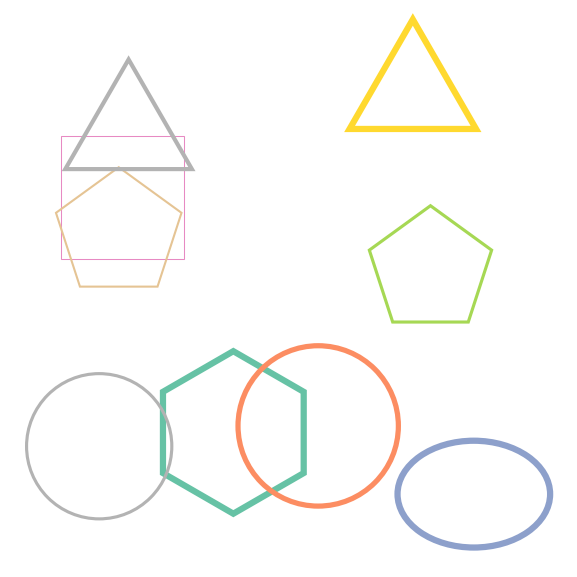[{"shape": "hexagon", "thickness": 3, "radius": 0.7, "center": [0.404, 0.25]}, {"shape": "circle", "thickness": 2.5, "radius": 0.69, "center": [0.551, 0.262]}, {"shape": "oval", "thickness": 3, "radius": 0.66, "center": [0.82, 0.144]}, {"shape": "square", "thickness": 0.5, "radius": 0.53, "center": [0.212, 0.658]}, {"shape": "pentagon", "thickness": 1.5, "radius": 0.56, "center": [0.745, 0.532]}, {"shape": "triangle", "thickness": 3, "radius": 0.63, "center": [0.715, 0.839]}, {"shape": "pentagon", "thickness": 1, "radius": 0.57, "center": [0.206, 0.595]}, {"shape": "circle", "thickness": 1.5, "radius": 0.63, "center": [0.172, 0.226]}, {"shape": "triangle", "thickness": 2, "radius": 0.63, "center": [0.223, 0.77]}]